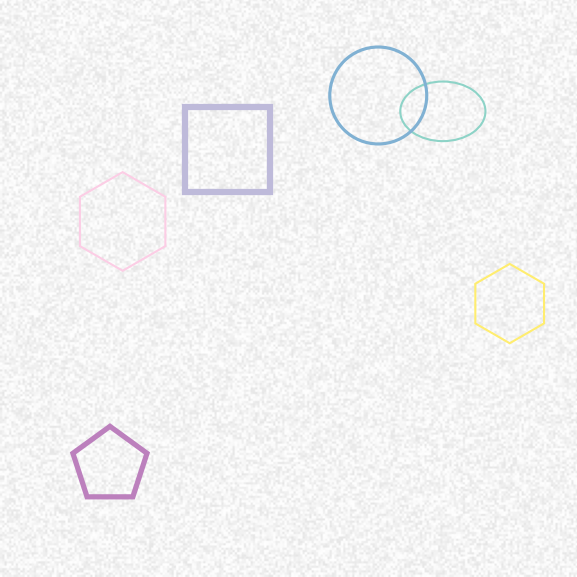[{"shape": "oval", "thickness": 1, "radius": 0.37, "center": [0.767, 0.806]}, {"shape": "square", "thickness": 3, "radius": 0.37, "center": [0.394, 0.741]}, {"shape": "circle", "thickness": 1.5, "radius": 0.42, "center": [0.655, 0.834]}, {"shape": "hexagon", "thickness": 1, "radius": 0.43, "center": [0.212, 0.616]}, {"shape": "pentagon", "thickness": 2.5, "radius": 0.34, "center": [0.19, 0.193]}, {"shape": "hexagon", "thickness": 1, "radius": 0.34, "center": [0.883, 0.473]}]